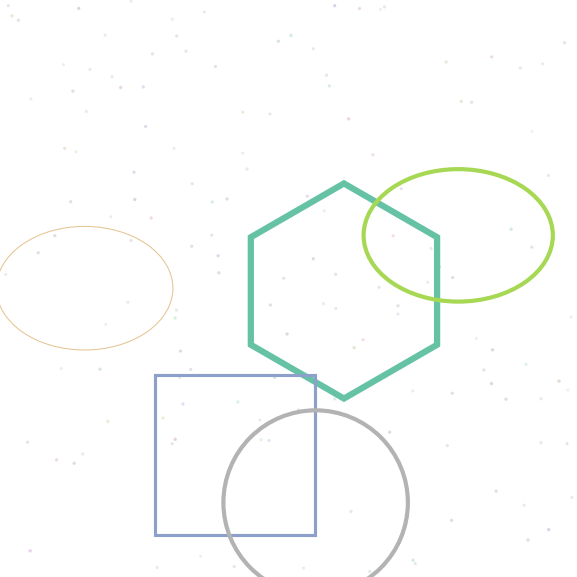[{"shape": "hexagon", "thickness": 3, "radius": 0.93, "center": [0.596, 0.495]}, {"shape": "square", "thickness": 1.5, "radius": 0.69, "center": [0.407, 0.212]}, {"shape": "oval", "thickness": 2, "radius": 0.82, "center": [0.793, 0.592]}, {"shape": "oval", "thickness": 0.5, "radius": 0.76, "center": [0.147, 0.5]}, {"shape": "circle", "thickness": 2, "radius": 0.8, "center": [0.547, 0.129]}]